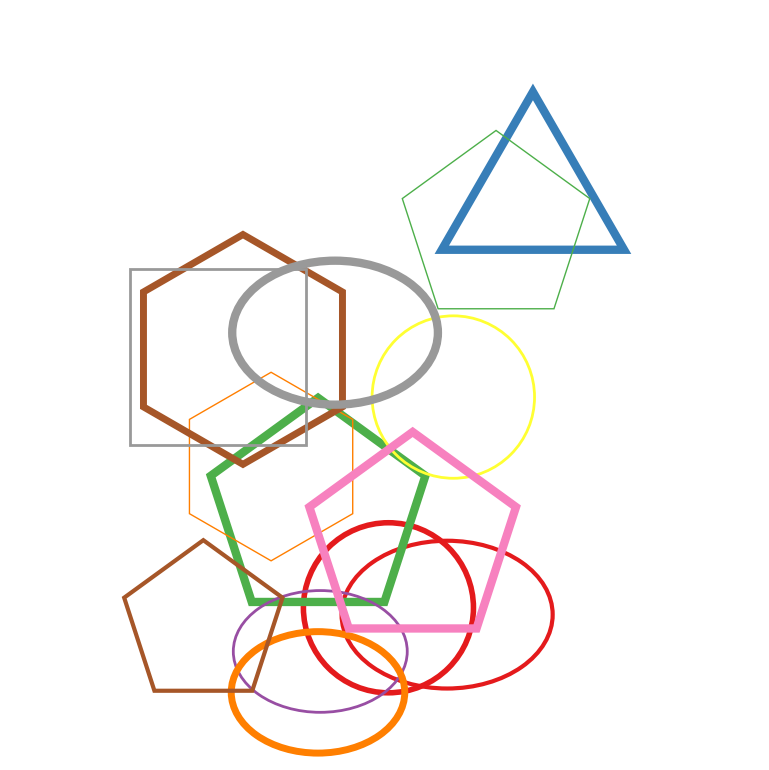[{"shape": "oval", "thickness": 1.5, "radius": 0.69, "center": [0.581, 0.202]}, {"shape": "circle", "thickness": 2, "radius": 0.55, "center": [0.504, 0.211]}, {"shape": "triangle", "thickness": 3, "radius": 0.68, "center": [0.692, 0.744]}, {"shape": "pentagon", "thickness": 0.5, "radius": 0.64, "center": [0.644, 0.703]}, {"shape": "pentagon", "thickness": 3, "radius": 0.73, "center": [0.413, 0.337]}, {"shape": "oval", "thickness": 1, "radius": 0.56, "center": [0.416, 0.154]}, {"shape": "hexagon", "thickness": 0.5, "radius": 0.61, "center": [0.352, 0.394]}, {"shape": "oval", "thickness": 2.5, "radius": 0.56, "center": [0.413, 0.101]}, {"shape": "circle", "thickness": 1, "radius": 0.53, "center": [0.589, 0.484]}, {"shape": "pentagon", "thickness": 1.5, "radius": 0.54, "center": [0.264, 0.19]}, {"shape": "hexagon", "thickness": 2.5, "radius": 0.75, "center": [0.316, 0.546]}, {"shape": "pentagon", "thickness": 3, "radius": 0.71, "center": [0.536, 0.298]}, {"shape": "oval", "thickness": 3, "radius": 0.67, "center": [0.435, 0.568]}, {"shape": "square", "thickness": 1, "radius": 0.57, "center": [0.283, 0.537]}]